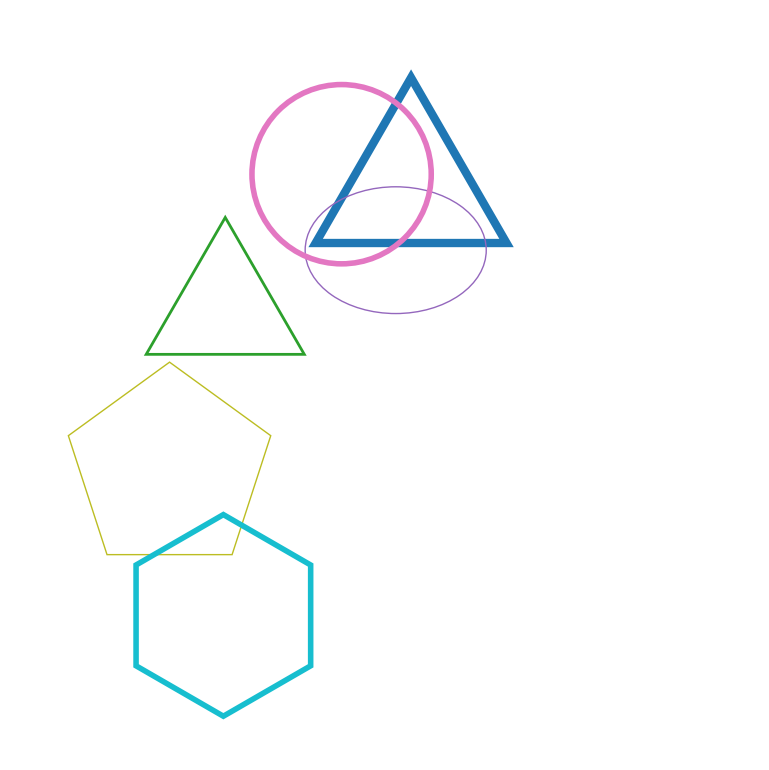[{"shape": "triangle", "thickness": 3, "radius": 0.72, "center": [0.534, 0.756]}, {"shape": "triangle", "thickness": 1, "radius": 0.59, "center": [0.293, 0.599]}, {"shape": "oval", "thickness": 0.5, "radius": 0.59, "center": [0.514, 0.675]}, {"shape": "circle", "thickness": 2, "radius": 0.58, "center": [0.444, 0.774]}, {"shape": "pentagon", "thickness": 0.5, "radius": 0.69, "center": [0.22, 0.391]}, {"shape": "hexagon", "thickness": 2, "radius": 0.65, "center": [0.29, 0.201]}]